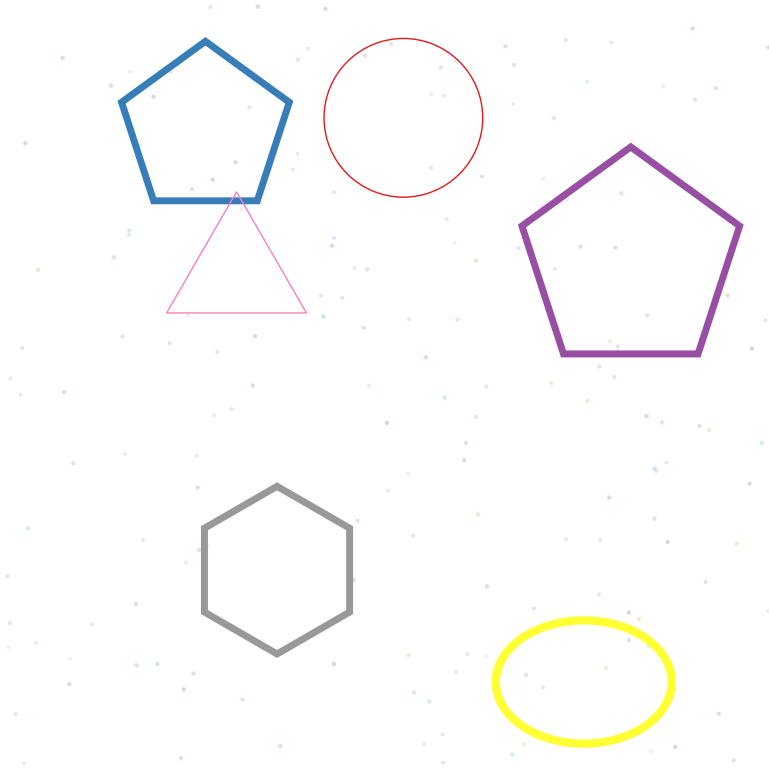[{"shape": "circle", "thickness": 0.5, "radius": 0.52, "center": [0.524, 0.847]}, {"shape": "pentagon", "thickness": 2.5, "radius": 0.57, "center": [0.267, 0.832]}, {"shape": "pentagon", "thickness": 2.5, "radius": 0.74, "center": [0.819, 0.661]}, {"shape": "oval", "thickness": 3, "radius": 0.57, "center": [0.758, 0.114]}, {"shape": "triangle", "thickness": 0.5, "radius": 0.52, "center": [0.307, 0.646]}, {"shape": "hexagon", "thickness": 2.5, "radius": 0.54, "center": [0.36, 0.26]}]